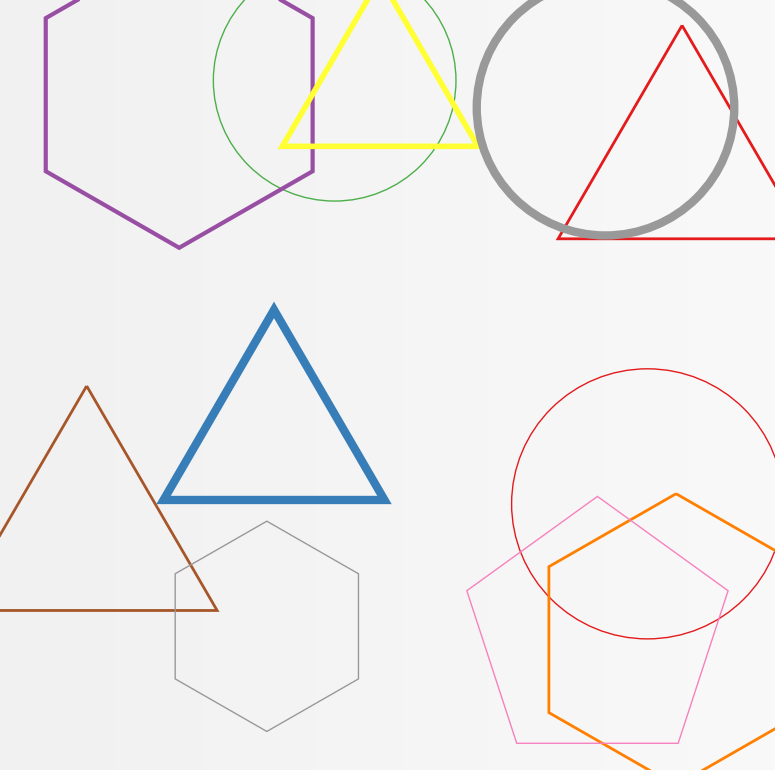[{"shape": "circle", "thickness": 0.5, "radius": 0.88, "center": [0.836, 0.346]}, {"shape": "triangle", "thickness": 1, "radius": 0.92, "center": [0.88, 0.782]}, {"shape": "triangle", "thickness": 3, "radius": 0.82, "center": [0.354, 0.433]}, {"shape": "circle", "thickness": 0.5, "radius": 0.78, "center": [0.432, 0.895]}, {"shape": "hexagon", "thickness": 1.5, "radius": 0.99, "center": [0.231, 0.877]}, {"shape": "hexagon", "thickness": 1, "radius": 0.95, "center": [0.872, 0.169]}, {"shape": "triangle", "thickness": 2, "radius": 0.73, "center": [0.49, 0.883]}, {"shape": "triangle", "thickness": 1, "radius": 0.97, "center": [0.112, 0.304]}, {"shape": "pentagon", "thickness": 0.5, "radius": 0.89, "center": [0.771, 0.178]}, {"shape": "hexagon", "thickness": 0.5, "radius": 0.68, "center": [0.344, 0.187]}, {"shape": "circle", "thickness": 3, "radius": 0.83, "center": [0.781, 0.86]}]